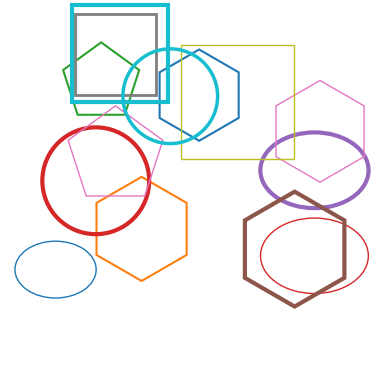[{"shape": "oval", "thickness": 1, "radius": 0.53, "center": [0.144, 0.3]}, {"shape": "hexagon", "thickness": 1.5, "radius": 0.59, "center": [0.517, 0.753]}, {"shape": "hexagon", "thickness": 1.5, "radius": 0.68, "center": [0.368, 0.405]}, {"shape": "pentagon", "thickness": 1.5, "radius": 0.52, "center": [0.263, 0.786]}, {"shape": "circle", "thickness": 3, "radius": 0.69, "center": [0.249, 0.53]}, {"shape": "oval", "thickness": 1, "radius": 0.7, "center": [0.817, 0.336]}, {"shape": "oval", "thickness": 3, "radius": 0.7, "center": [0.817, 0.558]}, {"shape": "hexagon", "thickness": 3, "radius": 0.75, "center": [0.765, 0.353]}, {"shape": "hexagon", "thickness": 1, "radius": 0.66, "center": [0.831, 0.659]}, {"shape": "pentagon", "thickness": 1, "radius": 0.65, "center": [0.3, 0.596]}, {"shape": "square", "thickness": 2, "radius": 0.53, "center": [0.299, 0.86]}, {"shape": "square", "thickness": 1, "radius": 0.74, "center": [0.616, 0.736]}, {"shape": "circle", "thickness": 2.5, "radius": 0.62, "center": [0.442, 0.75]}, {"shape": "square", "thickness": 3, "radius": 0.63, "center": [0.312, 0.861]}]